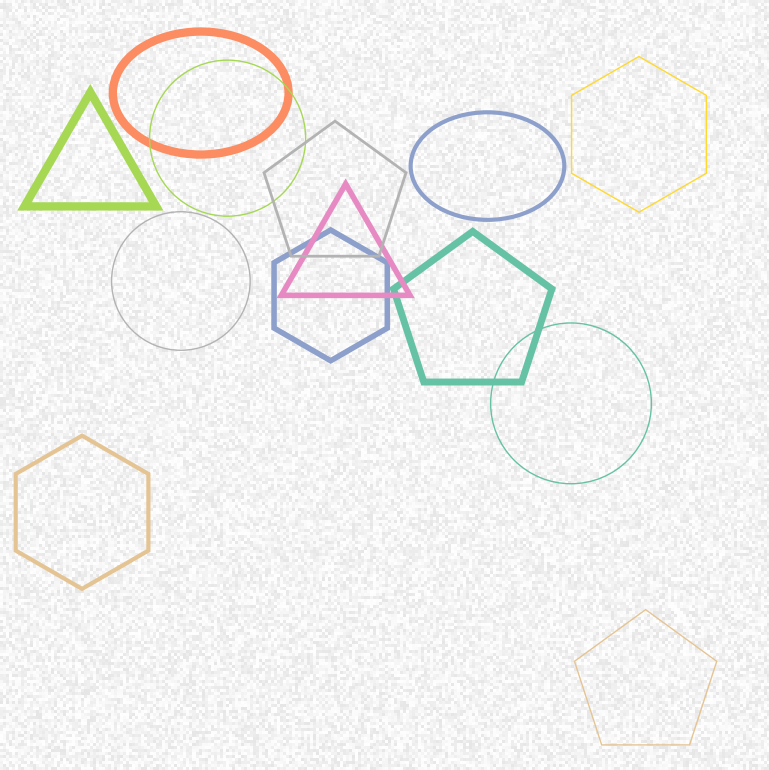[{"shape": "circle", "thickness": 0.5, "radius": 0.52, "center": [0.742, 0.476]}, {"shape": "pentagon", "thickness": 2.5, "radius": 0.54, "center": [0.614, 0.591]}, {"shape": "oval", "thickness": 3, "radius": 0.57, "center": [0.261, 0.879]}, {"shape": "hexagon", "thickness": 2, "radius": 0.42, "center": [0.429, 0.616]}, {"shape": "oval", "thickness": 1.5, "radius": 0.5, "center": [0.633, 0.784]}, {"shape": "triangle", "thickness": 2, "radius": 0.48, "center": [0.449, 0.665]}, {"shape": "triangle", "thickness": 3, "radius": 0.49, "center": [0.117, 0.781]}, {"shape": "circle", "thickness": 0.5, "radius": 0.51, "center": [0.296, 0.821]}, {"shape": "hexagon", "thickness": 0.5, "radius": 0.51, "center": [0.83, 0.826]}, {"shape": "hexagon", "thickness": 1.5, "radius": 0.5, "center": [0.107, 0.335]}, {"shape": "pentagon", "thickness": 0.5, "radius": 0.49, "center": [0.838, 0.111]}, {"shape": "circle", "thickness": 0.5, "radius": 0.45, "center": [0.235, 0.635]}, {"shape": "pentagon", "thickness": 1, "radius": 0.48, "center": [0.435, 0.746]}]